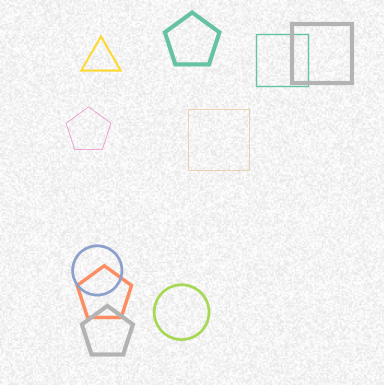[{"shape": "pentagon", "thickness": 3, "radius": 0.37, "center": [0.499, 0.893]}, {"shape": "square", "thickness": 1, "radius": 0.34, "center": [0.733, 0.844]}, {"shape": "pentagon", "thickness": 2.5, "radius": 0.37, "center": [0.271, 0.236]}, {"shape": "circle", "thickness": 2, "radius": 0.32, "center": [0.253, 0.298]}, {"shape": "pentagon", "thickness": 0.5, "radius": 0.31, "center": [0.23, 0.661]}, {"shape": "circle", "thickness": 2, "radius": 0.36, "center": [0.472, 0.189]}, {"shape": "triangle", "thickness": 1.5, "radius": 0.3, "center": [0.262, 0.846]}, {"shape": "square", "thickness": 0.5, "radius": 0.4, "center": [0.568, 0.637]}, {"shape": "square", "thickness": 3, "radius": 0.39, "center": [0.836, 0.861]}, {"shape": "pentagon", "thickness": 3, "radius": 0.35, "center": [0.279, 0.136]}]